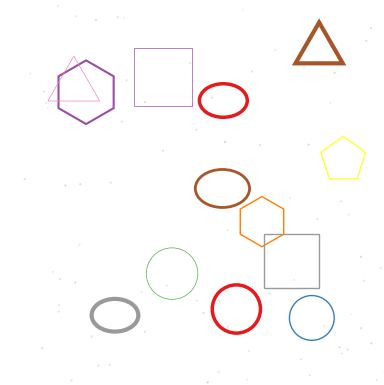[{"shape": "circle", "thickness": 2.5, "radius": 0.31, "center": [0.614, 0.197]}, {"shape": "oval", "thickness": 2.5, "radius": 0.31, "center": [0.58, 0.739]}, {"shape": "circle", "thickness": 1, "radius": 0.29, "center": [0.81, 0.174]}, {"shape": "circle", "thickness": 0.5, "radius": 0.33, "center": [0.447, 0.289]}, {"shape": "square", "thickness": 0.5, "radius": 0.37, "center": [0.424, 0.8]}, {"shape": "hexagon", "thickness": 1.5, "radius": 0.41, "center": [0.224, 0.76]}, {"shape": "hexagon", "thickness": 1, "radius": 0.33, "center": [0.68, 0.424]}, {"shape": "pentagon", "thickness": 1, "radius": 0.31, "center": [0.892, 0.585]}, {"shape": "oval", "thickness": 2, "radius": 0.35, "center": [0.578, 0.51]}, {"shape": "triangle", "thickness": 3, "radius": 0.35, "center": [0.829, 0.871]}, {"shape": "triangle", "thickness": 0.5, "radius": 0.39, "center": [0.192, 0.777]}, {"shape": "oval", "thickness": 3, "radius": 0.3, "center": [0.299, 0.181]}, {"shape": "square", "thickness": 1, "radius": 0.35, "center": [0.757, 0.321]}]